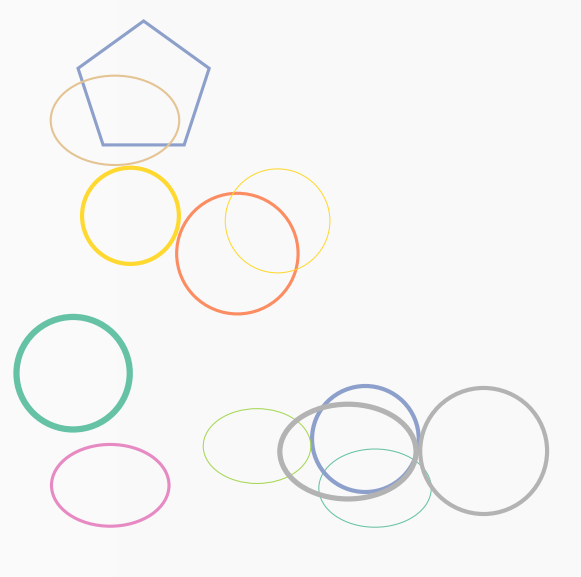[{"shape": "circle", "thickness": 3, "radius": 0.49, "center": [0.126, 0.353]}, {"shape": "oval", "thickness": 0.5, "radius": 0.48, "center": [0.645, 0.154]}, {"shape": "circle", "thickness": 1.5, "radius": 0.52, "center": [0.408, 0.56]}, {"shape": "circle", "thickness": 2, "radius": 0.46, "center": [0.629, 0.239]}, {"shape": "pentagon", "thickness": 1.5, "radius": 0.59, "center": [0.247, 0.844]}, {"shape": "oval", "thickness": 1.5, "radius": 0.51, "center": [0.19, 0.159]}, {"shape": "oval", "thickness": 0.5, "radius": 0.46, "center": [0.442, 0.227]}, {"shape": "circle", "thickness": 0.5, "radius": 0.45, "center": [0.478, 0.617]}, {"shape": "circle", "thickness": 2, "radius": 0.42, "center": [0.224, 0.625]}, {"shape": "oval", "thickness": 1, "radius": 0.55, "center": [0.198, 0.791]}, {"shape": "oval", "thickness": 2.5, "radius": 0.59, "center": [0.599, 0.217]}, {"shape": "circle", "thickness": 2, "radius": 0.55, "center": [0.832, 0.218]}]